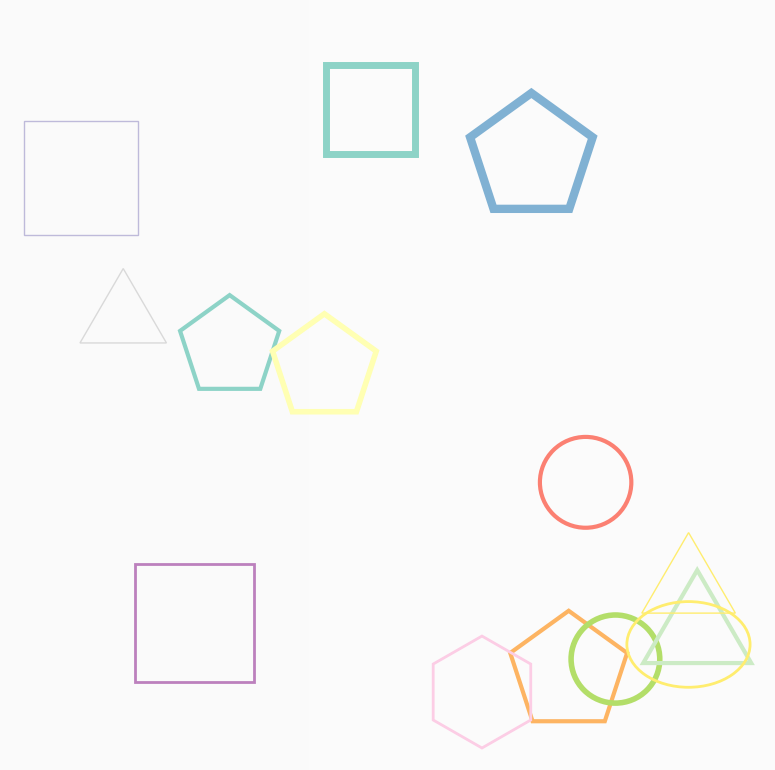[{"shape": "pentagon", "thickness": 1.5, "radius": 0.34, "center": [0.296, 0.549]}, {"shape": "square", "thickness": 2.5, "radius": 0.29, "center": [0.478, 0.858]}, {"shape": "pentagon", "thickness": 2, "radius": 0.35, "center": [0.419, 0.522]}, {"shape": "square", "thickness": 0.5, "radius": 0.37, "center": [0.104, 0.769]}, {"shape": "circle", "thickness": 1.5, "radius": 0.29, "center": [0.756, 0.374]}, {"shape": "pentagon", "thickness": 3, "radius": 0.42, "center": [0.686, 0.796]}, {"shape": "pentagon", "thickness": 1.5, "radius": 0.4, "center": [0.734, 0.127]}, {"shape": "circle", "thickness": 2, "radius": 0.29, "center": [0.794, 0.144]}, {"shape": "hexagon", "thickness": 1, "radius": 0.36, "center": [0.622, 0.101]}, {"shape": "triangle", "thickness": 0.5, "radius": 0.32, "center": [0.159, 0.587]}, {"shape": "square", "thickness": 1, "radius": 0.38, "center": [0.251, 0.191]}, {"shape": "triangle", "thickness": 1.5, "radius": 0.4, "center": [0.9, 0.179]}, {"shape": "triangle", "thickness": 0.5, "radius": 0.35, "center": [0.888, 0.239]}, {"shape": "oval", "thickness": 1, "radius": 0.4, "center": [0.888, 0.163]}]